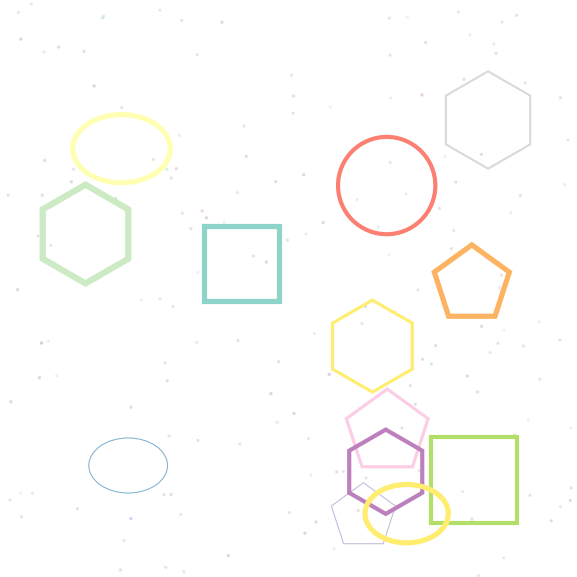[{"shape": "square", "thickness": 2.5, "radius": 0.32, "center": [0.419, 0.542]}, {"shape": "oval", "thickness": 2.5, "radius": 0.42, "center": [0.21, 0.742]}, {"shape": "pentagon", "thickness": 0.5, "radius": 0.29, "center": [0.629, 0.105]}, {"shape": "circle", "thickness": 2, "radius": 0.42, "center": [0.67, 0.678]}, {"shape": "oval", "thickness": 0.5, "radius": 0.34, "center": [0.222, 0.193]}, {"shape": "pentagon", "thickness": 2.5, "radius": 0.34, "center": [0.817, 0.507]}, {"shape": "square", "thickness": 2, "radius": 0.37, "center": [0.821, 0.168]}, {"shape": "pentagon", "thickness": 1.5, "radius": 0.37, "center": [0.671, 0.251]}, {"shape": "hexagon", "thickness": 1, "radius": 0.42, "center": [0.845, 0.791]}, {"shape": "hexagon", "thickness": 2, "radius": 0.36, "center": [0.668, 0.182]}, {"shape": "hexagon", "thickness": 3, "radius": 0.43, "center": [0.148, 0.594]}, {"shape": "hexagon", "thickness": 1.5, "radius": 0.4, "center": [0.645, 0.4]}, {"shape": "oval", "thickness": 2.5, "radius": 0.36, "center": [0.704, 0.11]}]